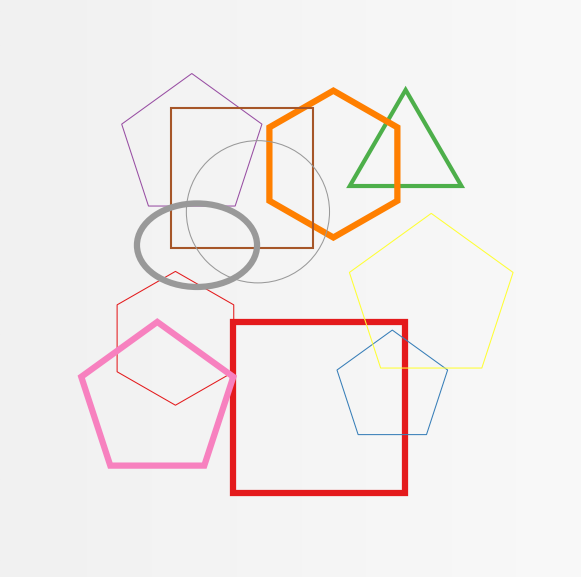[{"shape": "hexagon", "thickness": 0.5, "radius": 0.58, "center": [0.302, 0.413]}, {"shape": "square", "thickness": 3, "radius": 0.74, "center": [0.549, 0.293]}, {"shape": "pentagon", "thickness": 0.5, "radius": 0.5, "center": [0.675, 0.328]}, {"shape": "triangle", "thickness": 2, "radius": 0.55, "center": [0.698, 0.733]}, {"shape": "pentagon", "thickness": 0.5, "radius": 0.63, "center": [0.33, 0.745]}, {"shape": "hexagon", "thickness": 3, "radius": 0.64, "center": [0.574, 0.715]}, {"shape": "pentagon", "thickness": 0.5, "radius": 0.74, "center": [0.742, 0.482]}, {"shape": "square", "thickness": 1, "radius": 0.61, "center": [0.416, 0.691]}, {"shape": "pentagon", "thickness": 3, "radius": 0.69, "center": [0.271, 0.304]}, {"shape": "oval", "thickness": 3, "radius": 0.52, "center": [0.339, 0.575]}, {"shape": "circle", "thickness": 0.5, "radius": 0.62, "center": [0.444, 0.632]}]